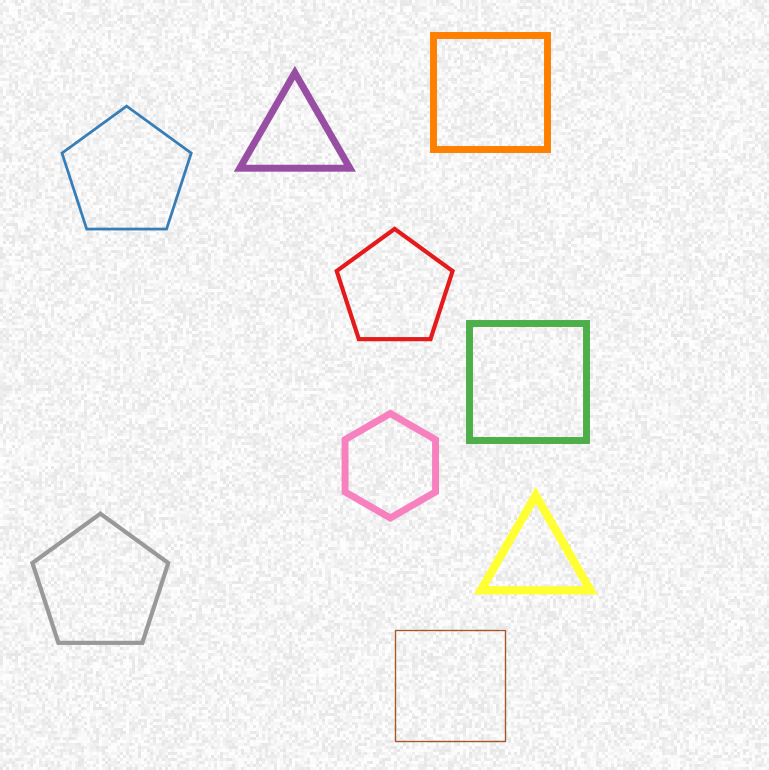[{"shape": "pentagon", "thickness": 1.5, "radius": 0.4, "center": [0.513, 0.624]}, {"shape": "pentagon", "thickness": 1, "radius": 0.44, "center": [0.164, 0.774]}, {"shape": "square", "thickness": 2.5, "radius": 0.38, "center": [0.685, 0.505]}, {"shape": "triangle", "thickness": 2.5, "radius": 0.41, "center": [0.383, 0.823]}, {"shape": "square", "thickness": 2.5, "radius": 0.37, "center": [0.637, 0.88]}, {"shape": "triangle", "thickness": 3, "radius": 0.41, "center": [0.696, 0.275]}, {"shape": "square", "thickness": 0.5, "radius": 0.36, "center": [0.585, 0.11]}, {"shape": "hexagon", "thickness": 2.5, "radius": 0.34, "center": [0.507, 0.395]}, {"shape": "pentagon", "thickness": 1.5, "radius": 0.46, "center": [0.13, 0.24]}]